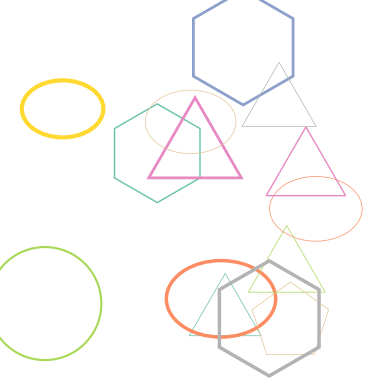[{"shape": "hexagon", "thickness": 1, "radius": 0.64, "center": [0.408, 0.602]}, {"shape": "triangle", "thickness": 0.5, "radius": 0.54, "center": [0.585, 0.182]}, {"shape": "oval", "thickness": 2.5, "radius": 0.71, "center": [0.574, 0.224]}, {"shape": "oval", "thickness": 0.5, "radius": 0.6, "center": [0.82, 0.458]}, {"shape": "hexagon", "thickness": 2, "radius": 0.75, "center": [0.632, 0.877]}, {"shape": "triangle", "thickness": 1, "radius": 0.6, "center": [0.795, 0.551]}, {"shape": "triangle", "thickness": 2, "radius": 0.69, "center": [0.507, 0.607]}, {"shape": "circle", "thickness": 1.5, "radius": 0.73, "center": [0.116, 0.212]}, {"shape": "triangle", "thickness": 0.5, "radius": 0.58, "center": [0.745, 0.299]}, {"shape": "oval", "thickness": 3, "radius": 0.53, "center": [0.163, 0.717]}, {"shape": "oval", "thickness": 0.5, "radius": 0.59, "center": [0.495, 0.683]}, {"shape": "pentagon", "thickness": 0.5, "radius": 0.52, "center": [0.754, 0.163]}, {"shape": "triangle", "thickness": 0.5, "radius": 0.56, "center": [0.725, 0.727]}, {"shape": "hexagon", "thickness": 2.5, "radius": 0.75, "center": [0.699, 0.173]}]